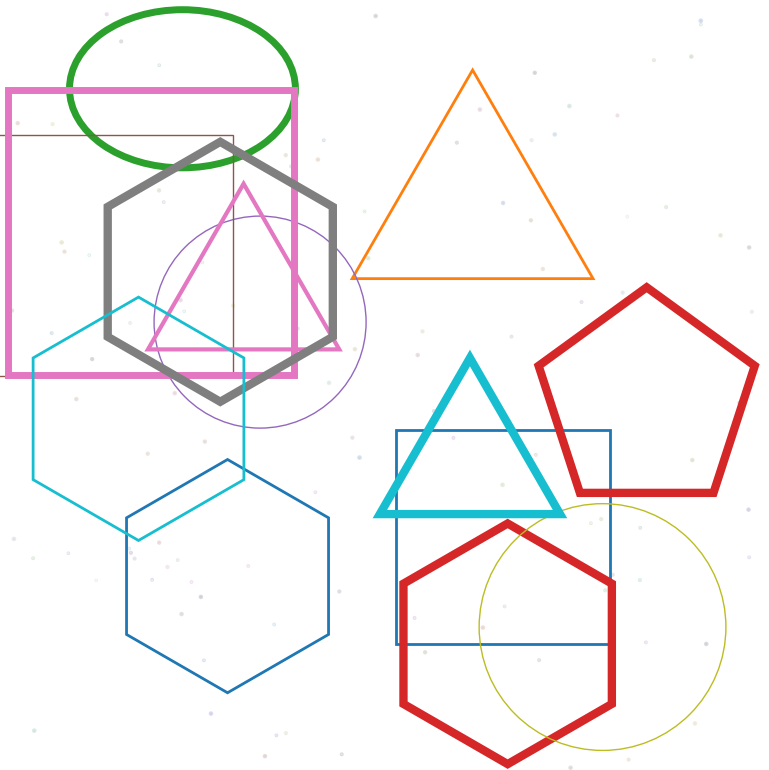[{"shape": "hexagon", "thickness": 1, "radius": 0.76, "center": [0.296, 0.252]}, {"shape": "square", "thickness": 1, "radius": 0.69, "center": [0.653, 0.302]}, {"shape": "triangle", "thickness": 1, "radius": 0.9, "center": [0.614, 0.728]}, {"shape": "oval", "thickness": 2.5, "radius": 0.73, "center": [0.237, 0.885]}, {"shape": "hexagon", "thickness": 3, "radius": 0.78, "center": [0.659, 0.164]}, {"shape": "pentagon", "thickness": 3, "radius": 0.74, "center": [0.84, 0.479]}, {"shape": "circle", "thickness": 0.5, "radius": 0.69, "center": [0.338, 0.582]}, {"shape": "square", "thickness": 0.5, "radius": 0.78, "center": [0.146, 0.668]}, {"shape": "square", "thickness": 2.5, "radius": 0.93, "center": [0.196, 0.698]}, {"shape": "triangle", "thickness": 1.5, "radius": 0.72, "center": [0.316, 0.618]}, {"shape": "hexagon", "thickness": 3, "radius": 0.84, "center": [0.286, 0.647]}, {"shape": "circle", "thickness": 0.5, "radius": 0.8, "center": [0.783, 0.186]}, {"shape": "hexagon", "thickness": 1, "radius": 0.79, "center": [0.18, 0.456]}, {"shape": "triangle", "thickness": 3, "radius": 0.68, "center": [0.61, 0.4]}]